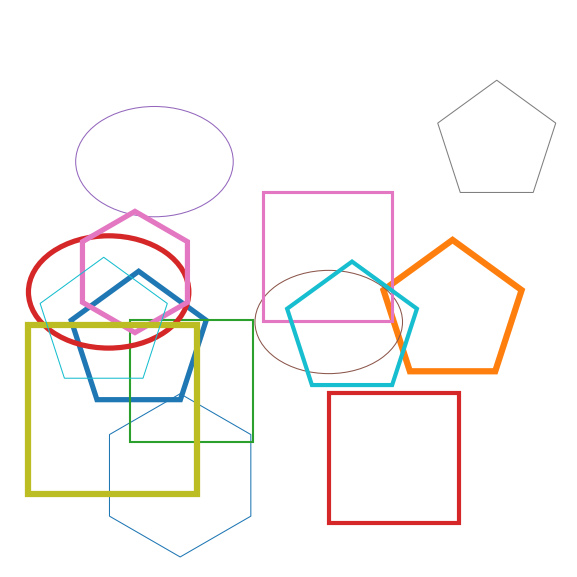[{"shape": "pentagon", "thickness": 2.5, "radius": 0.61, "center": [0.24, 0.406]}, {"shape": "hexagon", "thickness": 0.5, "radius": 0.71, "center": [0.312, 0.176]}, {"shape": "pentagon", "thickness": 3, "radius": 0.63, "center": [0.784, 0.458]}, {"shape": "square", "thickness": 1, "radius": 0.53, "center": [0.331, 0.339]}, {"shape": "oval", "thickness": 2.5, "radius": 0.69, "center": [0.188, 0.494]}, {"shape": "square", "thickness": 2, "radius": 0.56, "center": [0.682, 0.205]}, {"shape": "oval", "thickness": 0.5, "radius": 0.68, "center": [0.267, 0.719]}, {"shape": "oval", "thickness": 0.5, "radius": 0.64, "center": [0.569, 0.442]}, {"shape": "square", "thickness": 1.5, "radius": 0.56, "center": [0.567, 0.556]}, {"shape": "hexagon", "thickness": 2.5, "radius": 0.52, "center": [0.234, 0.528]}, {"shape": "pentagon", "thickness": 0.5, "radius": 0.54, "center": [0.86, 0.753]}, {"shape": "square", "thickness": 3, "radius": 0.73, "center": [0.194, 0.289]}, {"shape": "pentagon", "thickness": 0.5, "radius": 0.58, "center": [0.18, 0.438]}, {"shape": "pentagon", "thickness": 2, "radius": 0.59, "center": [0.61, 0.428]}]